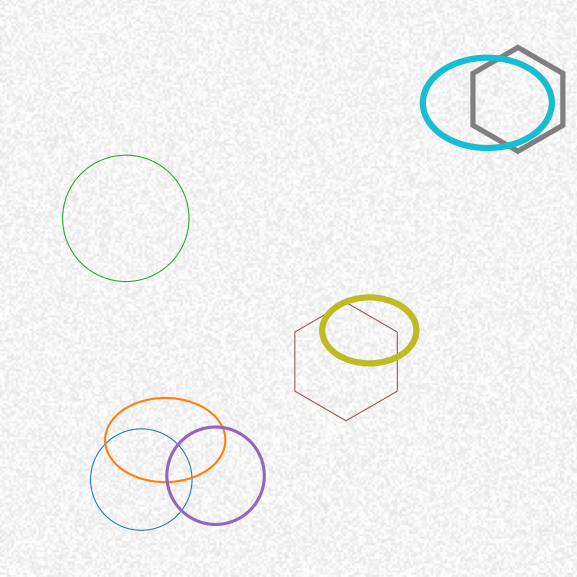[{"shape": "circle", "thickness": 0.5, "radius": 0.44, "center": [0.245, 0.169]}, {"shape": "oval", "thickness": 1, "radius": 0.52, "center": [0.286, 0.237]}, {"shape": "circle", "thickness": 0.5, "radius": 0.55, "center": [0.218, 0.621]}, {"shape": "circle", "thickness": 1.5, "radius": 0.42, "center": [0.373, 0.175]}, {"shape": "hexagon", "thickness": 0.5, "radius": 0.51, "center": [0.599, 0.373]}, {"shape": "hexagon", "thickness": 2.5, "radius": 0.45, "center": [0.897, 0.827]}, {"shape": "oval", "thickness": 3, "radius": 0.41, "center": [0.64, 0.427]}, {"shape": "oval", "thickness": 3, "radius": 0.56, "center": [0.844, 0.821]}]